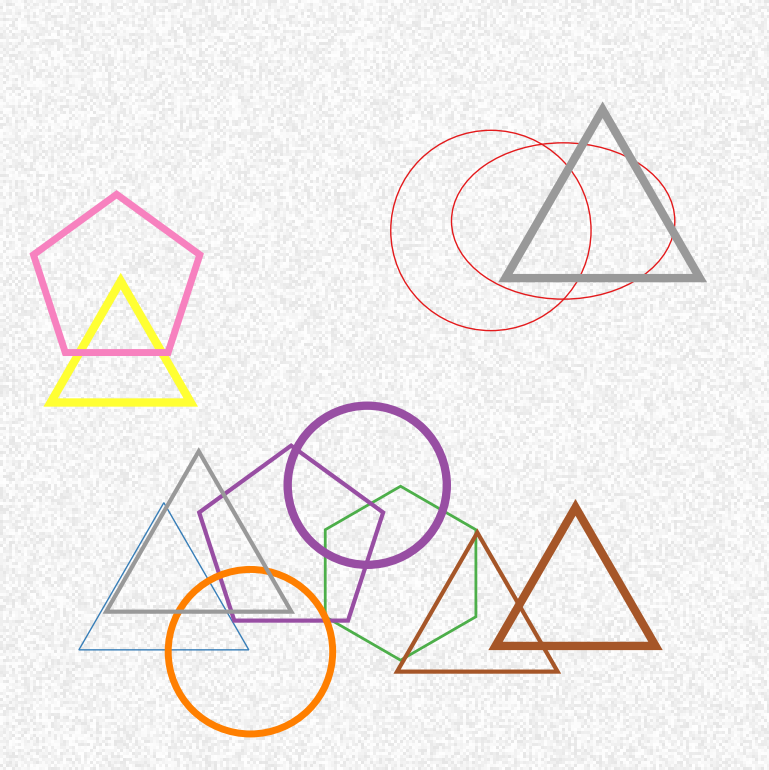[{"shape": "oval", "thickness": 0.5, "radius": 0.73, "center": [0.731, 0.713]}, {"shape": "circle", "thickness": 0.5, "radius": 0.65, "center": [0.638, 0.701]}, {"shape": "triangle", "thickness": 0.5, "radius": 0.64, "center": [0.213, 0.22]}, {"shape": "hexagon", "thickness": 1, "radius": 0.56, "center": [0.52, 0.256]}, {"shape": "circle", "thickness": 3, "radius": 0.52, "center": [0.477, 0.37]}, {"shape": "pentagon", "thickness": 1.5, "radius": 0.63, "center": [0.378, 0.296]}, {"shape": "circle", "thickness": 2.5, "radius": 0.53, "center": [0.325, 0.154]}, {"shape": "triangle", "thickness": 3, "radius": 0.53, "center": [0.157, 0.53]}, {"shape": "triangle", "thickness": 3, "radius": 0.6, "center": [0.747, 0.221]}, {"shape": "triangle", "thickness": 1.5, "radius": 0.6, "center": [0.62, 0.188]}, {"shape": "pentagon", "thickness": 2.5, "radius": 0.57, "center": [0.152, 0.634]}, {"shape": "triangle", "thickness": 3, "radius": 0.73, "center": [0.783, 0.712]}, {"shape": "triangle", "thickness": 1.5, "radius": 0.69, "center": [0.258, 0.275]}]